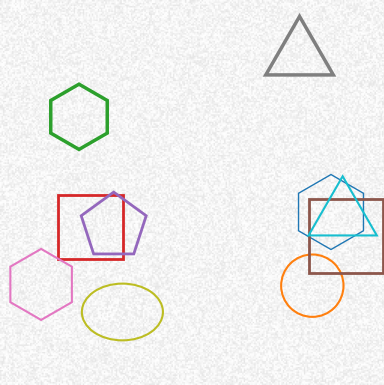[{"shape": "hexagon", "thickness": 1, "radius": 0.49, "center": [0.86, 0.449]}, {"shape": "circle", "thickness": 1.5, "radius": 0.4, "center": [0.811, 0.258]}, {"shape": "hexagon", "thickness": 2.5, "radius": 0.42, "center": [0.205, 0.697]}, {"shape": "square", "thickness": 2, "radius": 0.42, "center": [0.235, 0.41]}, {"shape": "pentagon", "thickness": 2, "radius": 0.44, "center": [0.295, 0.412]}, {"shape": "square", "thickness": 2, "radius": 0.48, "center": [0.9, 0.388]}, {"shape": "hexagon", "thickness": 1.5, "radius": 0.46, "center": [0.107, 0.261]}, {"shape": "triangle", "thickness": 2.5, "radius": 0.51, "center": [0.778, 0.856]}, {"shape": "oval", "thickness": 1.5, "radius": 0.53, "center": [0.318, 0.19]}, {"shape": "triangle", "thickness": 1.5, "radius": 0.51, "center": [0.89, 0.44]}]